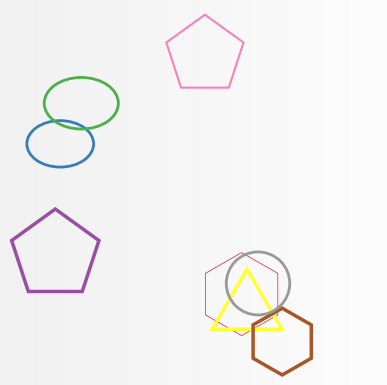[{"shape": "hexagon", "thickness": 0.5, "radius": 0.54, "center": [0.624, 0.236]}, {"shape": "oval", "thickness": 2, "radius": 0.43, "center": [0.155, 0.626]}, {"shape": "oval", "thickness": 2, "radius": 0.48, "center": [0.21, 0.732]}, {"shape": "pentagon", "thickness": 2.5, "radius": 0.59, "center": [0.143, 0.339]}, {"shape": "triangle", "thickness": 2.5, "radius": 0.52, "center": [0.637, 0.197]}, {"shape": "hexagon", "thickness": 2.5, "radius": 0.43, "center": [0.728, 0.113]}, {"shape": "pentagon", "thickness": 1.5, "radius": 0.52, "center": [0.529, 0.857]}, {"shape": "circle", "thickness": 2, "radius": 0.41, "center": [0.666, 0.264]}]